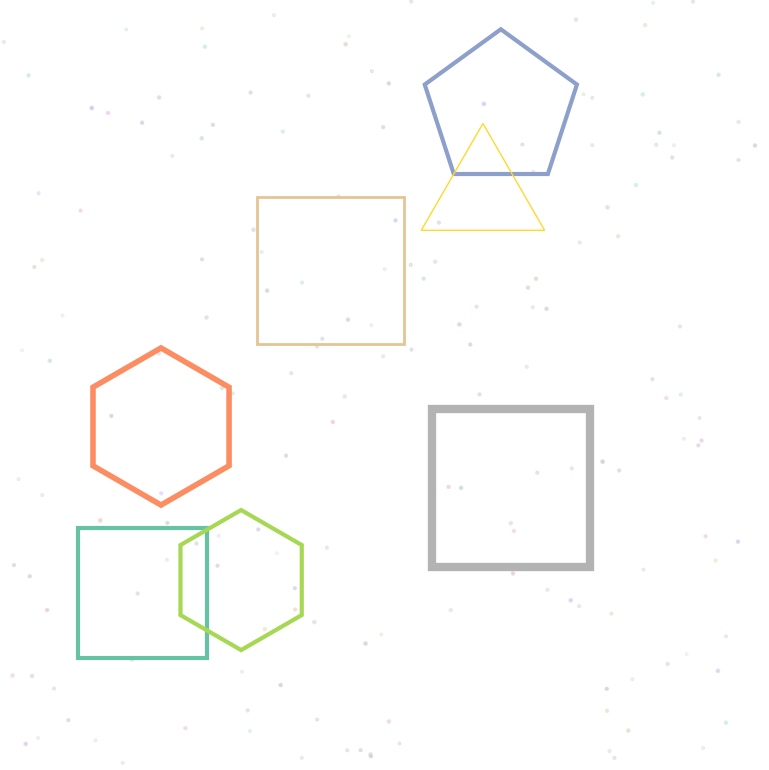[{"shape": "square", "thickness": 1.5, "radius": 0.42, "center": [0.185, 0.23]}, {"shape": "hexagon", "thickness": 2, "radius": 0.51, "center": [0.209, 0.446]}, {"shape": "pentagon", "thickness": 1.5, "radius": 0.52, "center": [0.65, 0.858]}, {"shape": "hexagon", "thickness": 1.5, "radius": 0.45, "center": [0.313, 0.247]}, {"shape": "triangle", "thickness": 0.5, "radius": 0.46, "center": [0.627, 0.747]}, {"shape": "square", "thickness": 1, "radius": 0.48, "center": [0.429, 0.648]}, {"shape": "square", "thickness": 3, "radius": 0.51, "center": [0.664, 0.366]}]